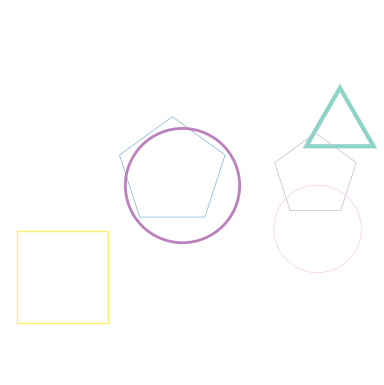[{"shape": "triangle", "thickness": 3, "radius": 0.51, "center": [0.883, 0.671]}, {"shape": "pentagon", "thickness": 0.5, "radius": 0.56, "center": [0.819, 0.543]}, {"shape": "pentagon", "thickness": 0.5, "radius": 0.72, "center": [0.448, 0.553]}, {"shape": "circle", "thickness": 0.5, "radius": 0.57, "center": [0.825, 0.405]}, {"shape": "circle", "thickness": 2, "radius": 0.74, "center": [0.474, 0.518]}, {"shape": "square", "thickness": 1, "radius": 0.59, "center": [0.163, 0.281]}]